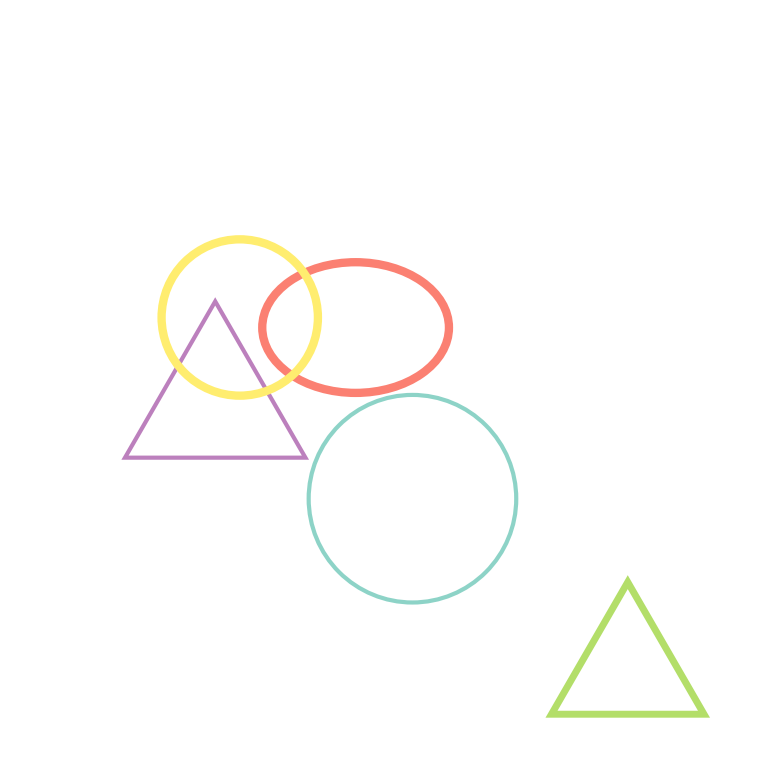[{"shape": "circle", "thickness": 1.5, "radius": 0.67, "center": [0.536, 0.352]}, {"shape": "oval", "thickness": 3, "radius": 0.61, "center": [0.462, 0.575]}, {"shape": "triangle", "thickness": 2.5, "radius": 0.57, "center": [0.815, 0.13]}, {"shape": "triangle", "thickness": 1.5, "radius": 0.68, "center": [0.279, 0.473]}, {"shape": "circle", "thickness": 3, "radius": 0.51, "center": [0.311, 0.588]}]